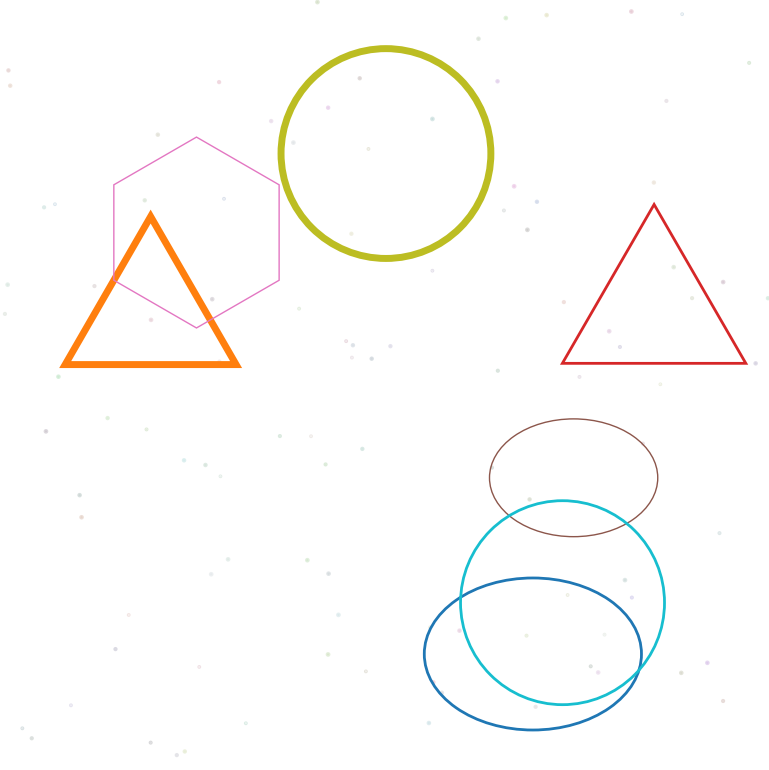[{"shape": "oval", "thickness": 1, "radius": 0.71, "center": [0.692, 0.151]}, {"shape": "triangle", "thickness": 2.5, "radius": 0.64, "center": [0.196, 0.591]}, {"shape": "triangle", "thickness": 1, "radius": 0.69, "center": [0.849, 0.597]}, {"shape": "oval", "thickness": 0.5, "radius": 0.55, "center": [0.745, 0.38]}, {"shape": "hexagon", "thickness": 0.5, "radius": 0.62, "center": [0.255, 0.698]}, {"shape": "circle", "thickness": 2.5, "radius": 0.68, "center": [0.501, 0.801]}, {"shape": "circle", "thickness": 1, "radius": 0.66, "center": [0.731, 0.217]}]